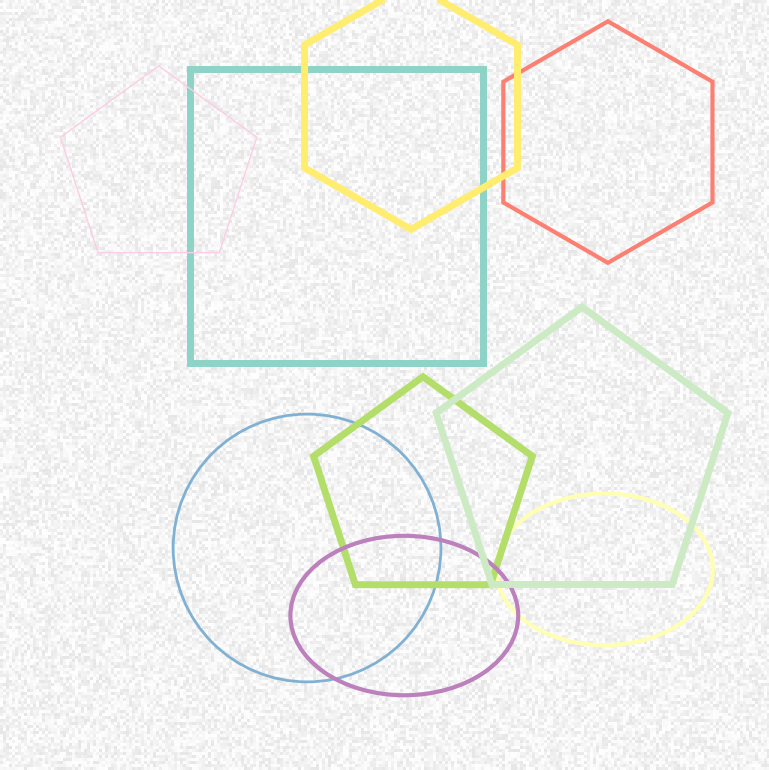[{"shape": "square", "thickness": 2.5, "radius": 0.95, "center": [0.437, 0.72]}, {"shape": "oval", "thickness": 1.5, "radius": 0.7, "center": [0.785, 0.261]}, {"shape": "hexagon", "thickness": 1.5, "radius": 0.78, "center": [0.789, 0.815]}, {"shape": "circle", "thickness": 1, "radius": 0.87, "center": [0.399, 0.288]}, {"shape": "pentagon", "thickness": 2.5, "radius": 0.75, "center": [0.549, 0.361]}, {"shape": "pentagon", "thickness": 0.5, "radius": 0.67, "center": [0.206, 0.78]}, {"shape": "oval", "thickness": 1.5, "radius": 0.74, "center": [0.525, 0.201]}, {"shape": "pentagon", "thickness": 2.5, "radius": 1.0, "center": [0.756, 0.402]}, {"shape": "hexagon", "thickness": 2.5, "radius": 0.8, "center": [0.534, 0.862]}]